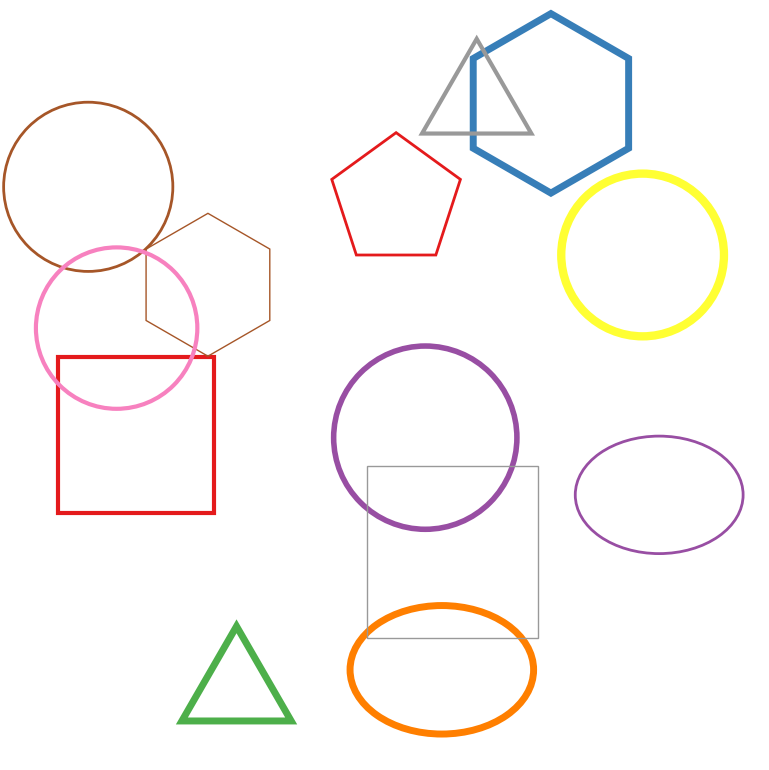[{"shape": "square", "thickness": 1.5, "radius": 0.51, "center": [0.176, 0.435]}, {"shape": "pentagon", "thickness": 1, "radius": 0.44, "center": [0.514, 0.74]}, {"shape": "hexagon", "thickness": 2.5, "radius": 0.58, "center": [0.715, 0.866]}, {"shape": "triangle", "thickness": 2.5, "radius": 0.41, "center": [0.307, 0.105]}, {"shape": "circle", "thickness": 2, "radius": 0.6, "center": [0.552, 0.432]}, {"shape": "oval", "thickness": 1, "radius": 0.54, "center": [0.856, 0.357]}, {"shape": "oval", "thickness": 2.5, "radius": 0.6, "center": [0.574, 0.13]}, {"shape": "circle", "thickness": 3, "radius": 0.53, "center": [0.835, 0.669]}, {"shape": "hexagon", "thickness": 0.5, "radius": 0.46, "center": [0.27, 0.63]}, {"shape": "circle", "thickness": 1, "radius": 0.55, "center": [0.115, 0.757]}, {"shape": "circle", "thickness": 1.5, "radius": 0.52, "center": [0.151, 0.574]}, {"shape": "square", "thickness": 0.5, "radius": 0.56, "center": [0.588, 0.283]}, {"shape": "triangle", "thickness": 1.5, "radius": 0.41, "center": [0.619, 0.868]}]